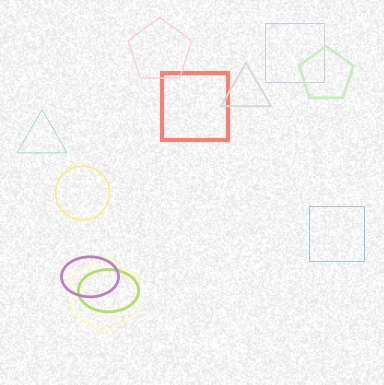[{"shape": "triangle", "thickness": 0.5, "radius": 0.38, "center": [0.109, 0.64]}, {"shape": "hexagon", "thickness": 1, "radius": 0.49, "center": [0.272, 0.235]}, {"shape": "square", "thickness": 0.5, "radius": 0.38, "center": [0.765, 0.864]}, {"shape": "square", "thickness": 3, "radius": 0.43, "center": [0.507, 0.722]}, {"shape": "square", "thickness": 0.5, "radius": 0.36, "center": [0.874, 0.393]}, {"shape": "oval", "thickness": 2, "radius": 0.39, "center": [0.282, 0.245]}, {"shape": "pentagon", "thickness": 1, "radius": 0.43, "center": [0.416, 0.867]}, {"shape": "triangle", "thickness": 1.5, "radius": 0.38, "center": [0.639, 0.762]}, {"shape": "oval", "thickness": 2, "radius": 0.37, "center": [0.234, 0.281]}, {"shape": "pentagon", "thickness": 2, "radius": 0.37, "center": [0.847, 0.806]}, {"shape": "circle", "thickness": 1, "radius": 0.35, "center": [0.215, 0.499]}]